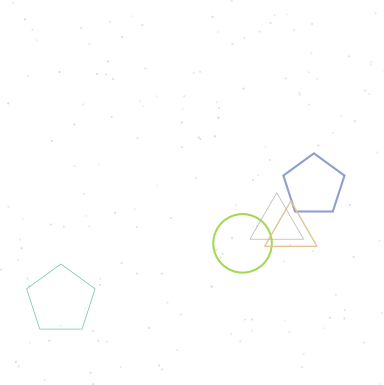[{"shape": "pentagon", "thickness": 0.5, "radius": 0.47, "center": [0.158, 0.221]}, {"shape": "pentagon", "thickness": 1.5, "radius": 0.42, "center": [0.815, 0.518]}, {"shape": "circle", "thickness": 1.5, "radius": 0.38, "center": [0.63, 0.368]}, {"shape": "triangle", "thickness": 1, "radius": 0.39, "center": [0.755, 0.399]}, {"shape": "triangle", "thickness": 0.5, "radius": 0.4, "center": [0.719, 0.419]}]